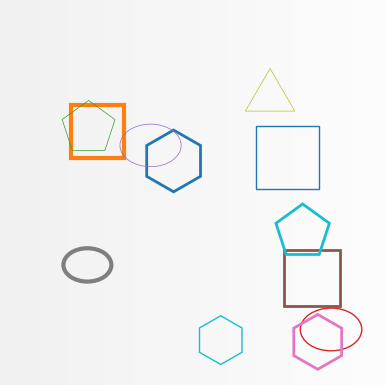[{"shape": "square", "thickness": 1, "radius": 0.41, "center": [0.743, 0.592]}, {"shape": "hexagon", "thickness": 2, "radius": 0.4, "center": [0.448, 0.582]}, {"shape": "square", "thickness": 3, "radius": 0.34, "center": [0.252, 0.658]}, {"shape": "pentagon", "thickness": 0.5, "radius": 0.36, "center": [0.229, 0.667]}, {"shape": "oval", "thickness": 1, "radius": 0.4, "center": [0.854, 0.144]}, {"shape": "oval", "thickness": 0.5, "radius": 0.39, "center": [0.389, 0.622]}, {"shape": "square", "thickness": 2, "radius": 0.36, "center": [0.806, 0.279]}, {"shape": "hexagon", "thickness": 2, "radius": 0.36, "center": [0.82, 0.112]}, {"shape": "oval", "thickness": 3, "radius": 0.31, "center": [0.226, 0.312]}, {"shape": "triangle", "thickness": 0.5, "radius": 0.37, "center": [0.697, 0.748]}, {"shape": "pentagon", "thickness": 2, "radius": 0.36, "center": [0.781, 0.398]}, {"shape": "hexagon", "thickness": 1, "radius": 0.32, "center": [0.57, 0.117]}]